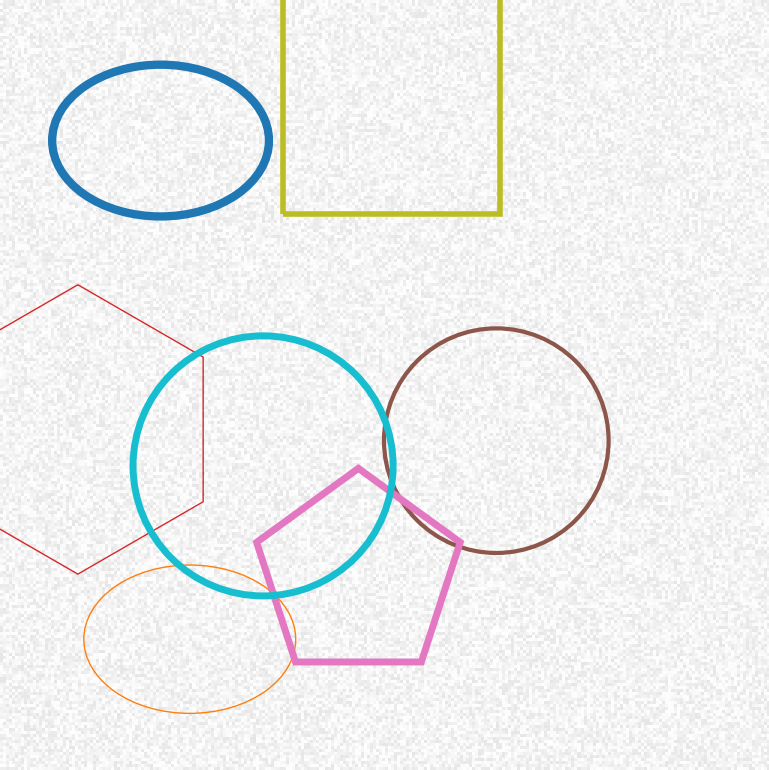[{"shape": "oval", "thickness": 3, "radius": 0.7, "center": [0.209, 0.817]}, {"shape": "oval", "thickness": 0.5, "radius": 0.69, "center": [0.246, 0.17]}, {"shape": "hexagon", "thickness": 0.5, "radius": 0.94, "center": [0.101, 0.442]}, {"shape": "circle", "thickness": 1.5, "radius": 0.73, "center": [0.645, 0.428]}, {"shape": "pentagon", "thickness": 2.5, "radius": 0.69, "center": [0.465, 0.253]}, {"shape": "square", "thickness": 2, "radius": 0.7, "center": [0.509, 0.862]}, {"shape": "circle", "thickness": 2.5, "radius": 0.84, "center": [0.342, 0.395]}]